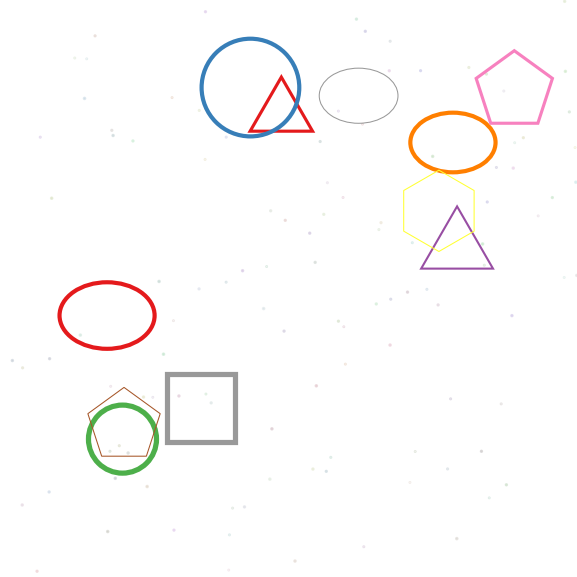[{"shape": "triangle", "thickness": 1.5, "radius": 0.31, "center": [0.487, 0.803]}, {"shape": "oval", "thickness": 2, "radius": 0.41, "center": [0.185, 0.453]}, {"shape": "circle", "thickness": 2, "radius": 0.42, "center": [0.434, 0.848]}, {"shape": "circle", "thickness": 2.5, "radius": 0.29, "center": [0.212, 0.239]}, {"shape": "triangle", "thickness": 1, "radius": 0.36, "center": [0.791, 0.57]}, {"shape": "oval", "thickness": 2, "radius": 0.37, "center": [0.784, 0.752]}, {"shape": "hexagon", "thickness": 0.5, "radius": 0.35, "center": [0.76, 0.634]}, {"shape": "pentagon", "thickness": 0.5, "radius": 0.33, "center": [0.215, 0.262]}, {"shape": "pentagon", "thickness": 1.5, "radius": 0.35, "center": [0.891, 0.842]}, {"shape": "square", "thickness": 2.5, "radius": 0.3, "center": [0.348, 0.293]}, {"shape": "oval", "thickness": 0.5, "radius": 0.34, "center": [0.621, 0.833]}]